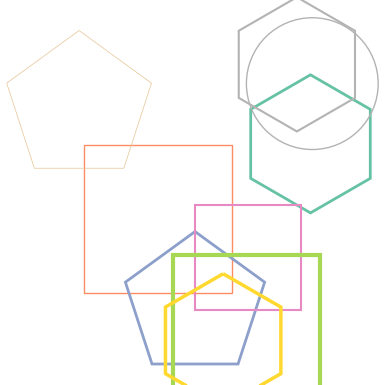[{"shape": "hexagon", "thickness": 2, "radius": 0.9, "center": [0.806, 0.626]}, {"shape": "square", "thickness": 1, "radius": 0.96, "center": [0.41, 0.431]}, {"shape": "pentagon", "thickness": 2, "radius": 0.95, "center": [0.507, 0.208]}, {"shape": "square", "thickness": 1.5, "radius": 0.68, "center": [0.644, 0.332]}, {"shape": "square", "thickness": 3, "radius": 0.96, "center": [0.641, 0.147]}, {"shape": "hexagon", "thickness": 2.5, "radius": 0.87, "center": [0.58, 0.116]}, {"shape": "pentagon", "thickness": 0.5, "radius": 0.99, "center": [0.205, 0.723]}, {"shape": "circle", "thickness": 1, "radius": 0.86, "center": [0.811, 0.783]}, {"shape": "hexagon", "thickness": 1.5, "radius": 0.87, "center": [0.771, 0.833]}]